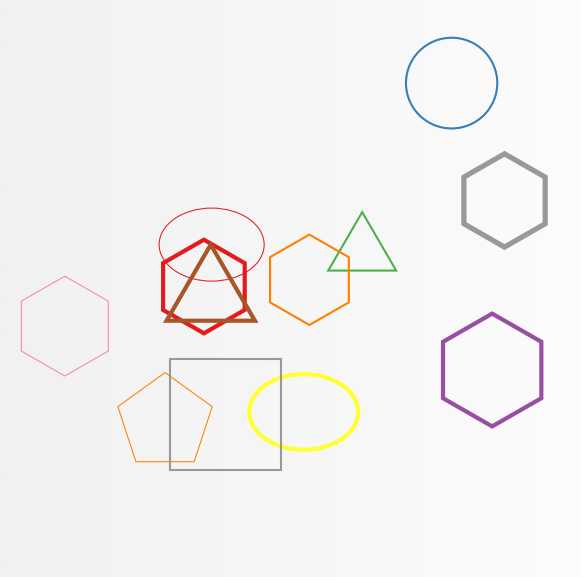[{"shape": "oval", "thickness": 0.5, "radius": 0.45, "center": [0.364, 0.576]}, {"shape": "hexagon", "thickness": 2, "radius": 0.41, "center": [0.351, 0.503]}, {"shape": "circle", "thickness": 1, "radius": 0.39, "center": [0.777, 0.855]}, {"shape": "triangle", "thickness": 1, "radius": 0.34, "center": [0.623, 0.564]}, {"shape": "hexagon", "thickness": 2, "radius": 0.49, "center": [0.847, 0.358]}, {"shape": "pentagon", "thickness": 0.5, "radius": 0.43, "center": [0.284, 0.269]}, {"shape": "hexagon", "thickness": 1, "radius": 0.39, "center": [0.532, 0.515]}, {"shape": "oval", "thickness": 2, "radius": 0.47, "center": [0.523, 0.286]}, {"shape": "triangle", "thickness": 2, "radius": 0.44, "center": [0.363, 0.488]}, {"shape": "hexagon", "thickness": 0.5, "radius": 0.43, "center": [0.111, 0.434]}, {"shape": "hexagon", "thickness": 2.5, "radius": 0.4, "center": [0.868, 0.652]}, {"shape": "square", "thickness": 1, "radius": 0.48, "center": [0.388, 0.282]}]